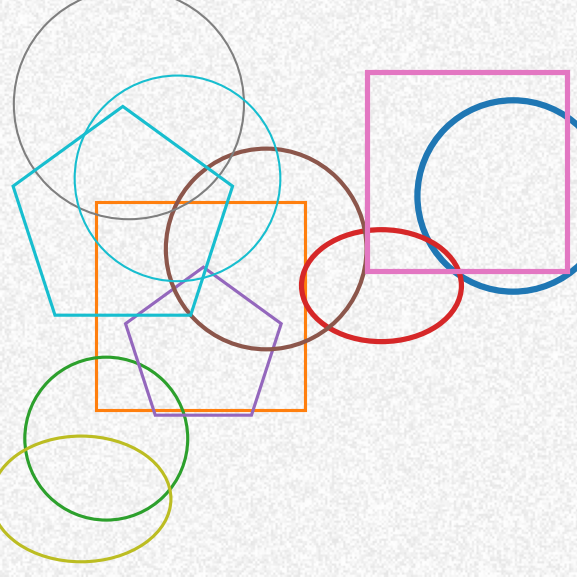[{"shape": "circle", "thickness": 3, "radius": 0.83, "center": [0.889, 0.66]}, {"shape": "square", "thickness": 1.5, "radius": 0.9, "center": [0.348, 0.47]}, {"shape": "circle", "thickness": 1.5, "radius": 0.71, "center": [0.184, 0.24]}, {"shape": "oval", "thickness": 2.5, "radius": 0.69, "center": [0.661, 0.505]}, {"shape": "pentagon", "thickness": 1.5, "radius": 0.71, "center": [0.352, 0.395]}, {"shape": "circle", "thickness": 2, "radius": 0.87, "center": [0.461, 0.568]}, {"shape": "square", "thickness": 2.5, "radius": 0.86, "center": [0.809, 0.702]}, {"shape": "circle", "thickness": 1, "radius": 1.0, "center": [0.223, 0.819]}, {"shape": "oval", "thickness": 1.5, "radius": 0.78, "center": [0.14, 0.135]}, {"shape": "pentagon", "thickness": 1.5, "radius": 1.0, "center": [0.213, 0.615]}, {"shape": "circle", "thickness": 1, "radius": 0.89, "center": [0.307, 0.69]}]